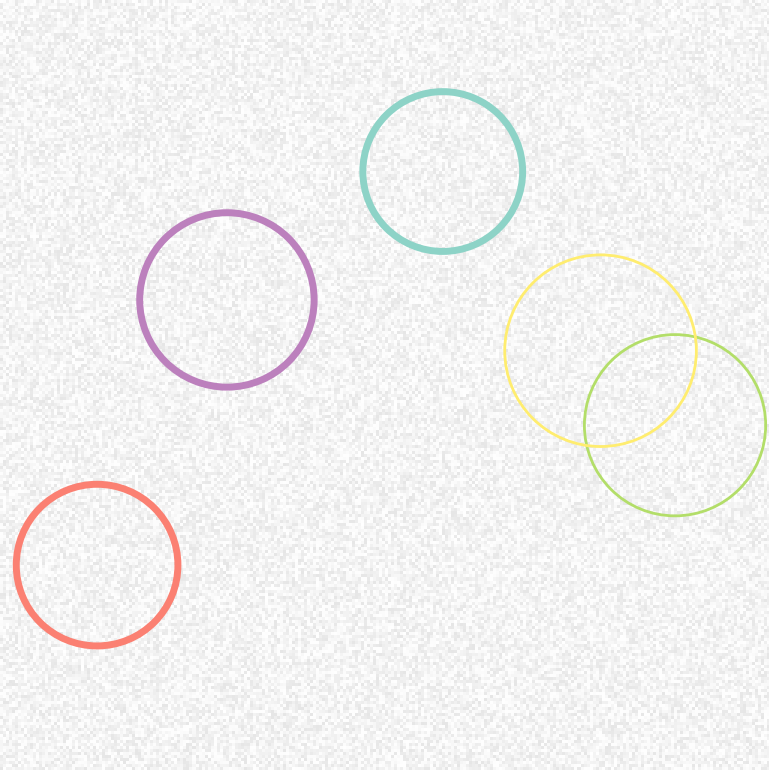[{"shape": "circle", "thickness": 2.5, "radius": 0.52, "center": [0.575, 0.777]}, {"shape": "circle", "thickness": 2.5, "radius": 0.52, "center": [0.126, 0.266]}, {"shape": "circle", "thickness": 1, "radius": 0.59, "center": [0.877, 0.448]}, {"shape": "circle", "thickness": 2.5, "radius": 0.57, "center": [0.295, 0.61]}, {"shape": "circle", "thickness": 1, "radius": 0.62, "center": [0.78, 0.545]}]